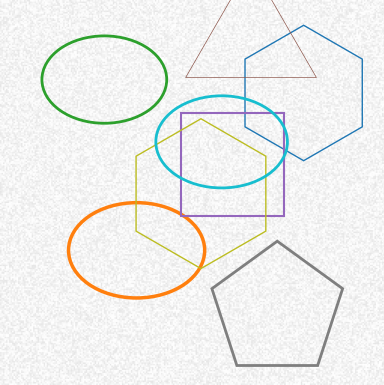[{"shape": "hexagon", "thickness": 1, "radius": 0.88, "center": [0.789, 0.758]}, {"shape": "oval", "thickness": 2.5, "radius": 0.88, "center": [0.355, 0.35]}, {"shape": "oval", "thickness": 2, "radius": 0.81, "center": [0.271, 0.793]}, {"shape": "square", "thickness": 1.5, "radius": 0.67, "center": [0.604, 0.572]}, {"shape": "triangle", "thickness": 0.5, "radius": 0.98, "center": [0.652, 0.897]}, {"shape": "pentagon", "thickness": 2, "radius": 0.89, "center": [0.72, 0.195]}, {"shape": "hexagon", "thickness": 1, "radius": 0.97, "center": [0.522, 0.497]}, {"shape": "oval", "thickness": 2, "radius": 0.85, "center": [0.576, 0.632]}]